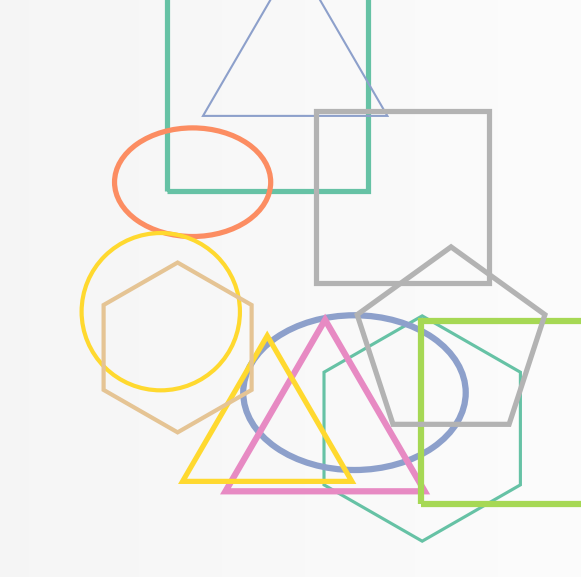[{"shape": "square", "thickness": 2.5, "radius": 0.86, "center": [0.46, 0.841]}, {"shape": "hexagon", "thickness": 1.5, "radius": 0.98, "center": [0.726, 0.257]}, {"shape": "oval", "thickness": 2.5, "radius": 0.67, "center": [0.331, 0.684]}, {"shape": "oval", "thickness": 3, "radius": 0.96, "center": [0.61, 0.319]}, {"shape": "triangle", "thickness": 1, "radius": 0.92, "center": [0.508, 0.89]}, {"shape": "triangle", "thickness": 3, "radius": 0.99, "center": [0.559, 0.247]}, {"shape": "square", "thickness": 3, "radius": 0.79, "center": [0.883, 0.284]}, {"shape": "triangle", "thickness": 2.5, "radius": 0.84, "center": [0.46, 0.25]}, {"shape": "circle", "thickness": 2, "radius": 0.68, "center": [0.277, 0.459]}, {"shape": "hexagon", "thickness": 2, "radius": 0.74, "center": [0.306, 0.397]}, {"shape": "square", "thickness": 2.5, "radius": 0.75, "center": [0.693, 0.658]}, {"shape": "pentagon", "thickness": 2.5, "radius": 0.85, "center": [0.776, 0.402]}]